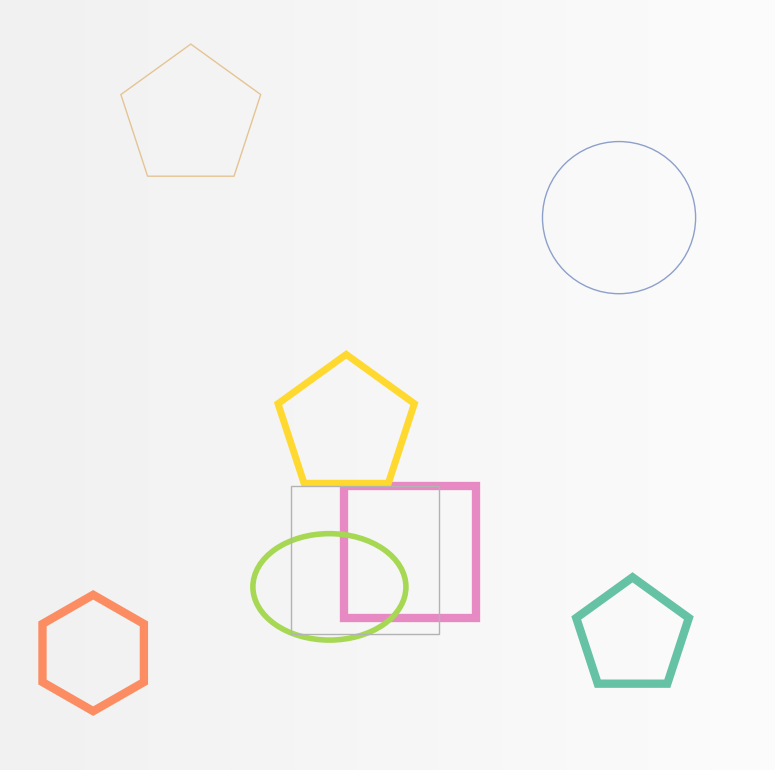[{"shape": "pentagon", "thickness": 3, "radius": 0.38, "center": [0.816, 0.174]}, {"shape": "hexagon", "thickness": 3, "radius": 0.38, "center": [0.12, 0.152]}, {"shape": "circle", "thickness": 0.5, "radius": 0.49, "center": [0.799, 0.717]}, {"shape": "square", "thickness": 3, "radius": 0.43, "center": [0.529, 0.283]}, {"shape": "oval", "thickness": 2, "radius": 0.49, "center": [0.425, 0.238]}, {"shape": "pentagon", "thickness": 2.5, "radius": 0.46, "center": [0.447, 0.447]}, {"shape": "pentagon", "thickness": 0.5, "radius": 0.47, "center": [0.246, 0.848]}, {"shape": "square", "thickness": 0.5, "radius": 0.48, "center": [0.471, 0.273]}]